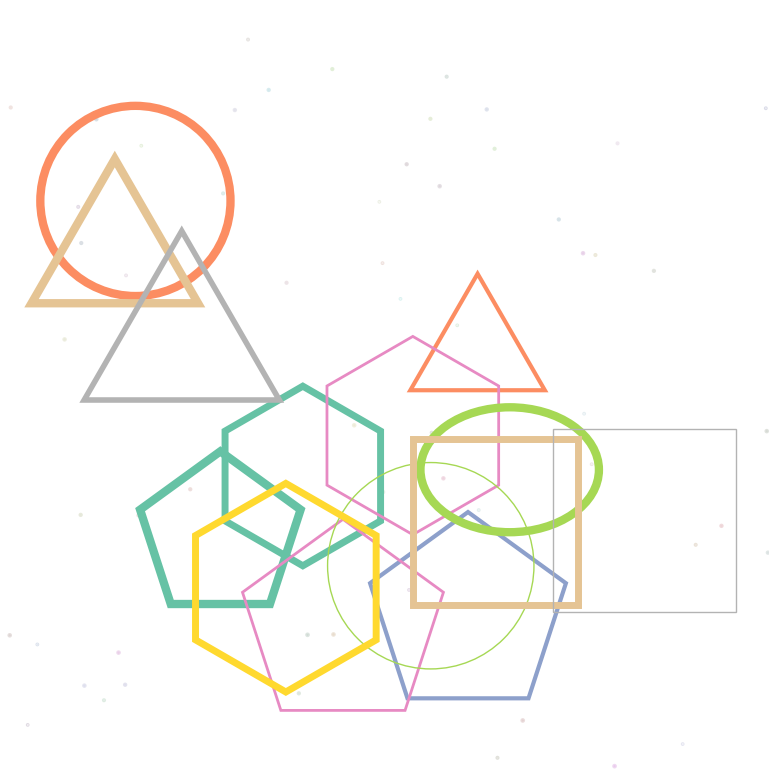[{"shape": "pentagon", "thickness": 3, "radius": 0.55, "center": [0.286, 0.304]}, {"shape": "hexagon", "thickness": 2.5, "radius": 0.58, "center": [0.393, 0.382]}, {"shape": "triangle", "thickness": 1.5, "radius": 0.5, "center": [0.62, 0.544]}, {"shape": "circle", "thickness": 3, "radius": 0.62, "center": [0.176, 0.739]}, {"shape": "pentagon", "thickness": 1.5, "radius": 0.67, "center": [0.608, 0.201]}, {"shape": "hexagon", "thickness": 1, "radius": 0.64, "center": [0.536, 0.434]}, {"shape": "pentagon", "thickness": 1, "radius": 0.69, "center": [0.445, 0.188]}, {"shape": "circle", "thickness": 0.5, "radius": 0.67, "center": [0.559, 0.265]}, {"shape": "oval", "thickness": 3, "radius": 0.58, "center": [0.662, 0.39]}, {"shape": "hexagon", "thickness": 2.5, "radius": 0.68, "center": [0.371, 0.237]}, {"shape": "square", "thickness": 2.5, "radius": 0.54, "center": [0.644, 0.322]}, {"shape": "triangle", "thickness": 3, "radius": 0.62, "center": [0.149, 0.669]}, {"shape": "square", "thickness": 0.5, "radius": 0.59, "center": [0.837, 0.324]}, {"shape": "triangle", "thickness": 2, "radius": 0.73, "center": [0.236, 0.554]}]